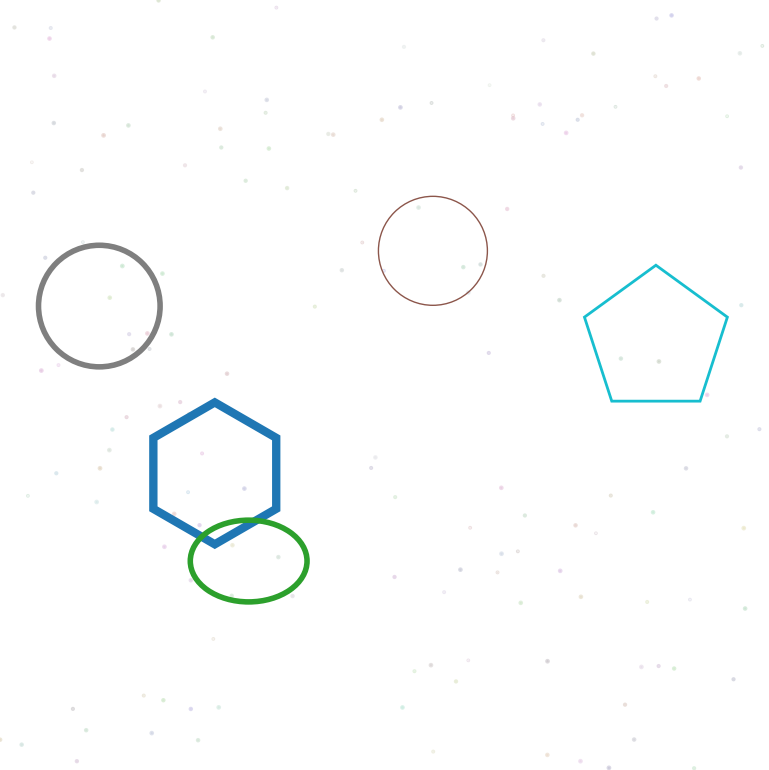[{"shape": "hexagon", "thickness": 3, "radius": 0.46, "center": [0.279, 0.385]}, {"shape": "oval", "thickness": 2, "radius": 0.38, "center": [0.323, 0.271]}, {"shape": "circle", "thickness": 0.5, "radius": 0.35, "center": [0.562, 0.674]}, {"shape": "circle", "thickness": 2, "radius": 0.39, "center": [0.129, 0.603]}, {"shape": "pentagon", "thickness": 1, "radius": 0.49, "center": [0.852, 0.558]}]